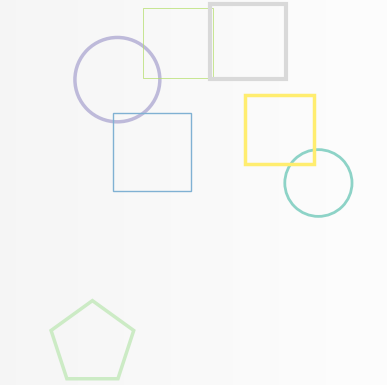[{"shape": "circle", "thickness": 2, "radius": 0.43, "center": [0.822, 0.525]}, {"shape": "circle", "thickness": 2.5, "radius": 0.55, "center": [0.303, 0.793]}, {"shape": "square", "thickness": 1, "radius": 0.51, "center": [0.392, 0.605]}, {"shape": "square", "thickness": 0.5, "radius": 0.45, "center": [0.459, 0.888]}, {"shape": "square", "thickness": 3, "radius": 0.49, "center": [0.64, 0.892]}, {"shape": "pentagon", "thickness": 2.5, "radius": 0.56, "center": [0.238, 0.107]}, {"shape": "square", "thickness": 2.5, "radius": 0.45, "center": [0.721, 0.663]}]